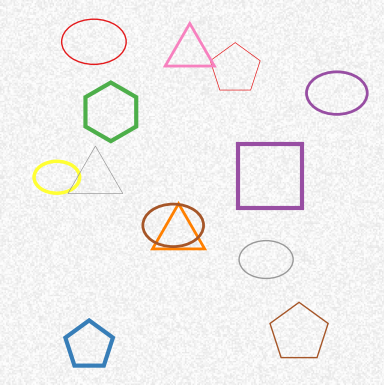[{"shape": "pentagon", "thickness": 0.5, "radius": 0.34, "center": [0.611, 0.821]}, {"shape": "oval", "thickness": 1, "radius": 0.42, "center": [0.244, 0.891]}, {"shape": "pentagon", "thickness": 3, "radius": 0.32, "center": [0.232, 0.103]}, {"shape": "hexagon", "thickness": 3, "radius": 0.38, "center": [0.288, 0.709]}, {"shape": "square", "thickness": 3, "radius": 0.41, "center": [0.701, 0.543]}, {"shape": "oval", "thickness": 2, "radius": 0.39, "center": [0.875, 0.758]}, {"shape": "triangle", "thickness": 2, "radius": 0.39, "center": [0.464, 0.393]}, {"shape": "oval", "thickness": 2.5, "radius": 0.3, "center": [0.148, 0.54]}, {"shape": "oval", "thickness": 2, "radius": 0.39, "center": [0.45, 0.415]}, {"shape": "pentagon", "thickness": 1, "radius": 0.4, "center": [0.777, 0.135]}, {"shape": "triangle", "thickness": 2, "radius": 0.37, "center": [0.493, 0.865]}, {"shape": "oval", "thickness": 1, "radius": 0.35, "center": [0.691, 0.326]}, {"shape": "triangle", "thickness": 0.5, "radius": 0.41, "center": [0.248, 0.538]}]